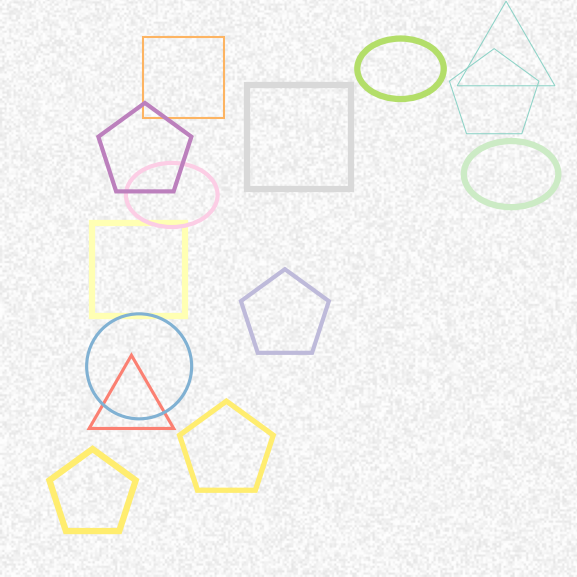[{"shape": "pentagon", "thickness": 0.5, "radius": 0.41, "center": [0.856, 0.833]}, {"shape": "triangle", "thickness": 0.5, "radius": 0.49, "center": [0.876, 0.899]}, {"shape": "square", "thickness": 3, "radius": 0.4, "center": [0.239, 0.532]}, {"shape": "pentagon", "thickness": 2, "radius": 0.4, "center": [0.493, 0.453]}, {"shape": "triangle", "thickness": 1.5, "radius": 0.42, "center": [0.228, 0.299]}, {"shape": "circle", "thickness": 1.5, "radius": 0.45, "center": [0.241, 0.365]}, {"shape": "square", "thickness": 1, "radius": 0.35, "center": [0.318, 0.865]}, {"shape": "oval", "thickness": 3, "radius": 0.37, "center": [0.694, 0.88]}, {"shape": "oval", "thickness": 2, "radius": 0.4, "center": [0.297, 0.662]}, {"shape": "square", "thickness": 3, "radius": 0.45, "center": [0.518, 0.762]}, {"shape": "pentagon", "thickness": 2, "radius": 0.42, "center": [0.251, 0.736]}, {"shape": "oval", "thickness": 3, "radius": 0.41, "center": [0.885, 0.698]}, {"shape": "pentagon", "thickness": 2.5, "radius": 0.43, "center": [0.392, 0.219]}, {"shape": "pentagon", "thickness": 3, "radius": 0.39, "center": [0.16, 0.143]}]